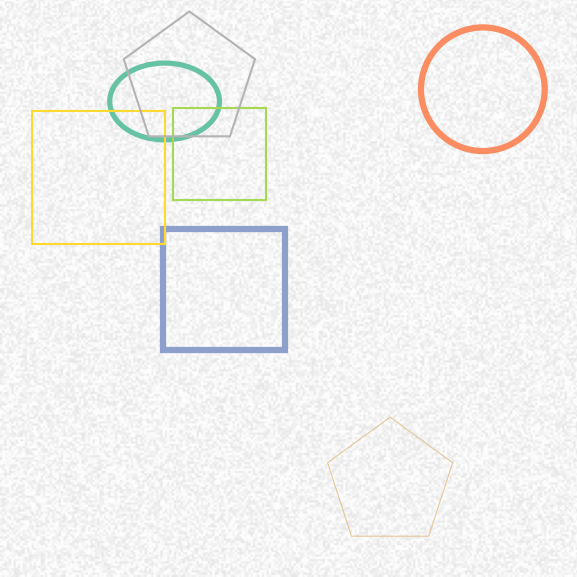[{"shape": "oval", "thickness": 2.5, "radius": 0.48, "center": [0.285, 0.823]}, {"shape": "circle", "thickness": 3, "radius": 0.54, "center": [0.836, 0.845]}, {"shape": "square", "thickness": 3, "radius": 0.53, "center": [0.388, 0.498]}, {"shape": "square", "thickness": 1, "radius": 0.4, "center": [0.381, 0.732]}, {"shape": "square", "thickness": 1, "radius": 0.58, "center": [0.171, 0.691]}, {"shape": "pentagon", "thickness": 0.5, "radius": 0.57, "center": [0.676, 0.163]}, {"shape": "pentagon", "thickness": 1, "radius": 0.6, "center": [0.328, 0.86]}]